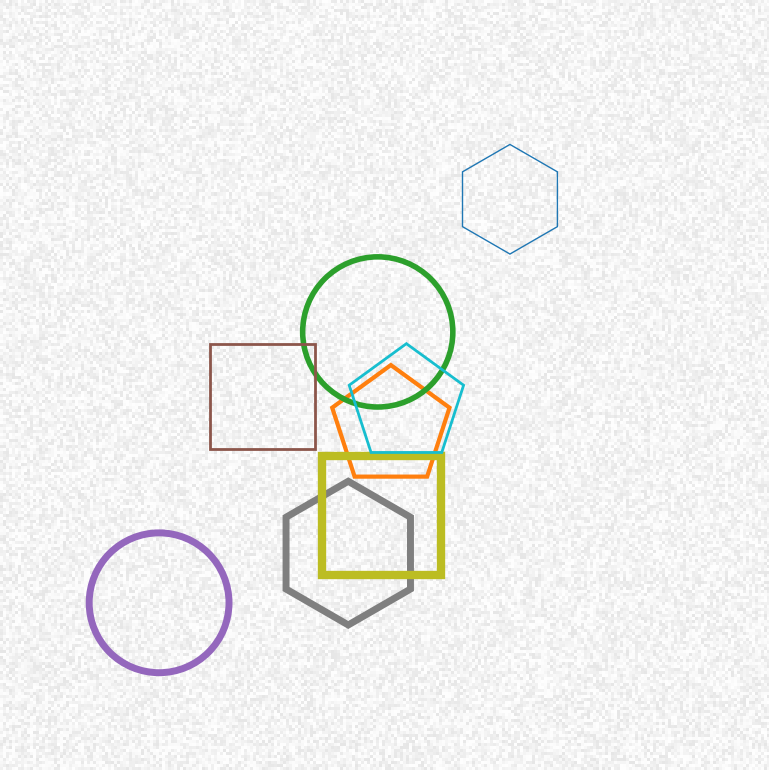[{"shape": "hexagon", "thickness": 0.5, "radius": 0.36, "center": [0.662, 0.741]}, {"shape": "pentagon", "thickness": 1.5, "radius": 0.4, "center": [0.508, 0.446]}, {"shape": "circle", "thickness": 2, "radius": 0.49, "center": [0.491, 0.569]}, {"shape": "circle", "thickness": 2.5, "radius": 0.45, "center": [0.207, 0.217]}, {"shape": "square", "thickness": 1, "radius": 0.34, "center": [0.341, 0.485]}, {"shape": "hexagon", "thickness": 2.5, "radius": 0.47, "center": [0.452, 0.282]}, {"shape": "square", "thickness": 3, "radius": 0.39, "center": [0.495, 0.331]}, {"shape": "pentagon", "thickness": 1, "radius": 0.39, "center": [0.528, 0.476]}]